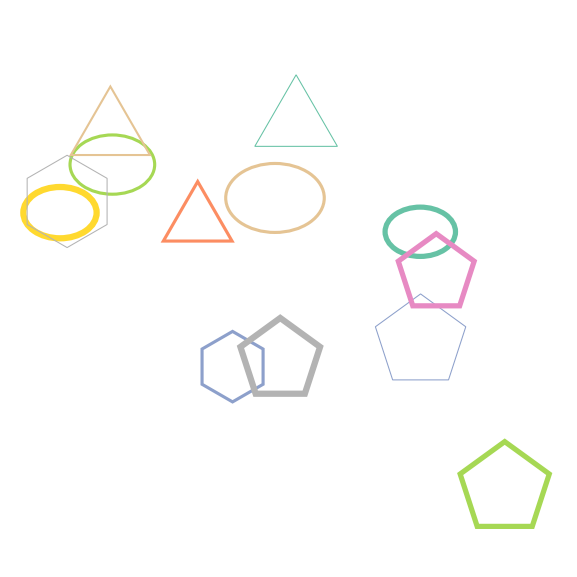[{"shape": "oval", "thickness": 2.5, "radius": 0.3, "center": [0.728, 0.598]}, {"shape": "triangle", "thickness": 0.5, "radius": 0.41, "center": [0.513, 0.787]}, {"shape": "triangle", "thickness": 1.5, "radius": 0.34, "center": [0.342, 0.616]}, {"shape": "hexagon", "thickness": 1.5, "radius": 0.31, "center": [0.403, 0.364]}, {"shape": "pentagon", "thickness": 0.5, "radius": 0.41, "center": [0.728, 0.408]}, {"shape": "pentagon", "thickness": 2.5, "radius": 0.35, "center": [0.755, 0.525]}, {"shape": "pentagon", "thickness": 2.5, "radius": 0.41, "center": [0.874, 0.153]}, {"shape": "oval", "thickness": 1.5, "radius": 0.37, "center": [0.195, 0.714]}, {"shape": "oval", "thickness": 3, "radius": 0.32, "center": [0.104, 0.631]}, {"shape": "triangle", "thickness": 1, "radius": 0.4, "center": [0.191, 0.77]}, {"shape": "oval", "thickness": 1.5, "radius": 0.43, "center": [0.476, 0.656]}, {"shape": "pentagon", "thickness": 3, "radius": 0.36, "center": [0.485, 0.376]}, {"shape": "hexagon", "thickness": 0.5, "radius": 0.4, "center": [0.116, 0.65]}]